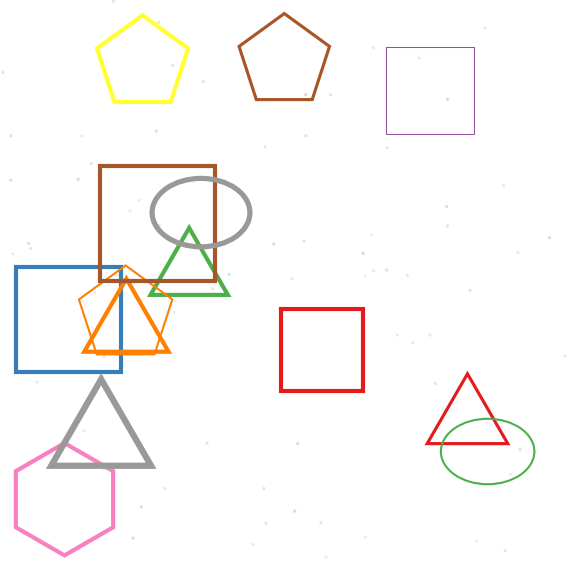[{"shape": "square", "thickness": 2, "radius": 0.35, "center": [0.558, 0.393]}, {"shape": "triangle", "thickness": 1.5, "radius": 0.4, "center": [0.809, 0.271]}, {"shape": "square", "thickness": 2, "radius": 0.45, "center": [0.119, 0.447]}, {"shape": "triangle", "thickness": 2, "radius": 0.39, "center": [0.328, 0.527]}, {"shape": "oval", "thickness": 1, "radius": 0.4, "center": [0.844, 0.217]}, {"shape": "square", "thickness": 0.5, "radius": 0.38, "center": [0.745, 0.842]}, {"shape": "triangle", "thickness": 2, "radius": 0.42, "center": [0.219, 0.432]}, {"shape": "pentagon", "thickness": 1, "radius": 0.43, "center": [0.218, 0.454]}, {"shape": "pentagon", "thickness": 2, "radius": 0.41, "center": [0.247, 0.89]}, {"shape": "pentagon", "thickness": 1.5, "radius": 0.41, "center": [0.492, 0.893]}, {"shape": "square", "thickness": 2, "radius": 0.5, "center": [0.273, 0.611]}, {"shape": "hexagon", "thickness": 2, "radius": 0.49, "center": [0.112, 0.135]}, {"shape": "triangle", "thickness": 3, "radius": 0.5, "center": [0.175, 0.243]}, {"shape": "oval", "thickness": 2.5, "radius": 0.42, "center": [0.348, 0.631]}]